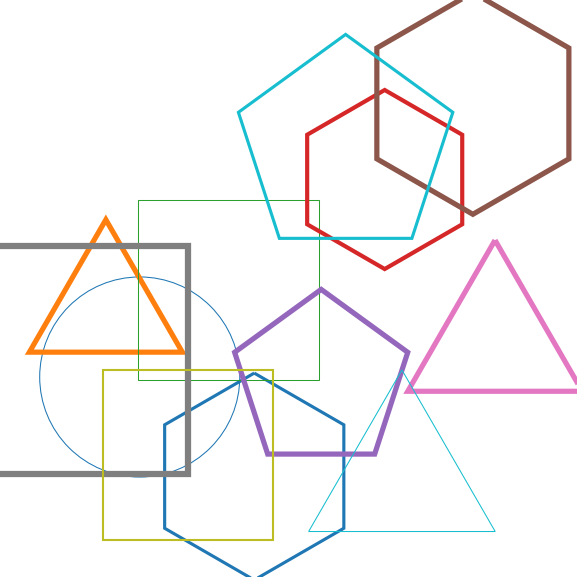[{"shape": "hexagon", "thickness": 1.5, "radius": 0.9, "center": [0.44, 0.174]}, {"shape": "circle", "thickness": 0.5, "radius": 0.87, "center": [0.242, 0.346]}, {"shape": "triangle", "thickness": 2.5, "radius": 0.76, "center": [0.183, 0.466]}, {"shape": "square", "thickness": 0.5, "radius": 0.78, "center": [0.396, 0.497]}, {"shape": "hexagon", "thickness": 2, "radius": 0.78, "center": [0.666, 0.688]}, {"shape": "pentagon", "thickness": 2.5, "radius": 0.79, "center": [0.556, 0.34]}, {"shape": "hexagon", "thickness": 2.5, "radius": 0.96, "center": [0.819, 0.82]}, {"shape": "triangle", "thickness": 2.5, "radius": 0.87, "center": [0.857, 0.409]}, {"shape": "square", "thickness": 3, "radius": 0.99, "center": [0.127, 0.376]}, {"shape": "square", "thickness": 1, "radius": 0.73, "center": [0.325, 0.211]}, {"shape": "triangle", "thickness": 0.5, "radius": 0.93, "center": [0.696, 0.172]}, {"shape": "pentagon", "thickness": 1.5, "radius": 0.98, "center": [0.598, 0.744]}]